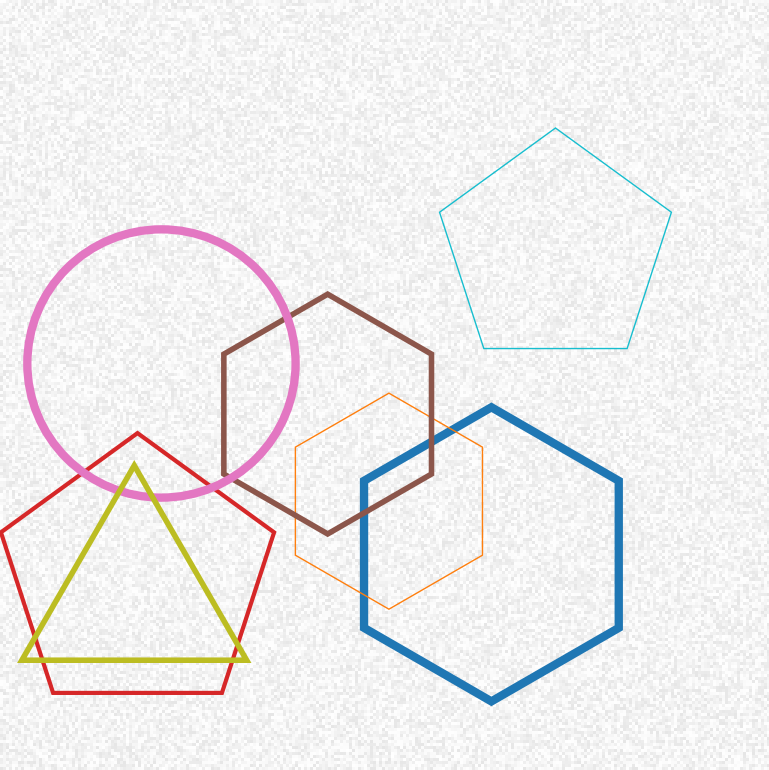[{"shape": "hexagon", "thickness": 3, "radius": 0.95, "center": [0.638, 0.28]}, {"shape": "hexagon", "thickness": 0.5, "radius": 0.7, "center": [0.505, 0.349]}, {"shape": "pentagon", "thickness": 1.5, "radius": 0.93, "center": [0.179, 0.251]}, {"shape": "hexagon", "thickness": 2, "radius": 0.78, "center": [0.426, 0.462]}, {"shape": "circle", "thickness": 3, "radius": 0.87, "center": [0.21, 0.528]}, {"shape": "triangle", "thickness": 2, "radius": 0.84, "center": [0.174, 0.227]}, {"shape": "pentagon", "thickness": 0.5, "radius": 0.79, "center": [0.721, 0.675]}]